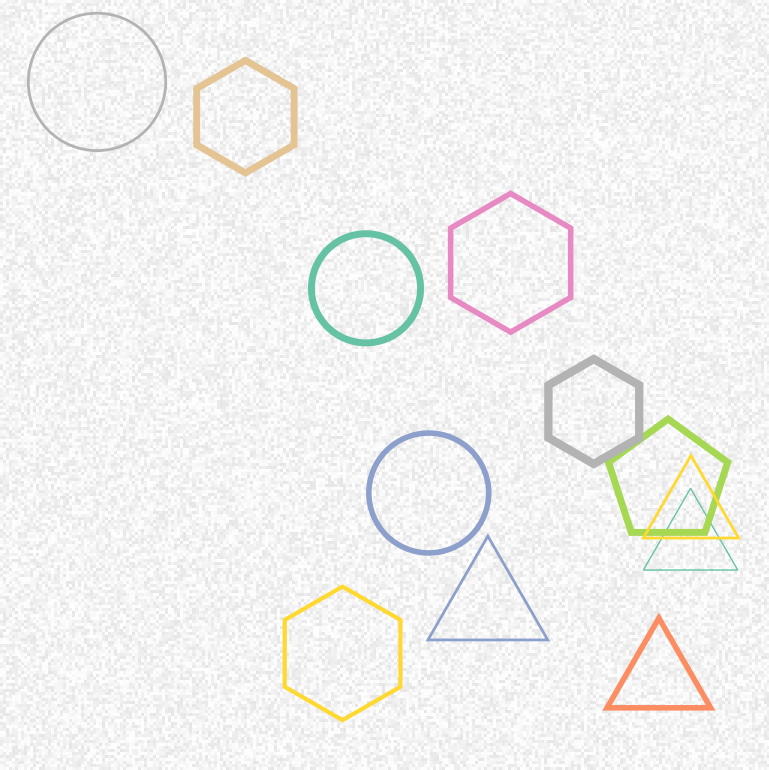[{"shape": "triangle", "thickness": 0.5, "radius": 0.35, "center": [0.897, 0.295]}, {"shape": "circle", "thickness": 2.5, "radius": 0.35, "center": [0.475, 0.626]}, {"shape": "triangle", "thickness": 2, "radius": 0.39, "center": [0.856, 0.12]}, {"shape": "circle", "thickness": 2, "radius": 0.39, "center": [0.557, 0.36]}, {"shape": "triangle", "thickness": 1, "radius": 0.45, "center": [0.634, 0.214]}, {"shape": "hexagon", "thickness": 2, "radius": 0.45, "center": [0.663, 0.659]}, {"shape": "pentagon", "thickness": 2.5, "radius": 0.41, "center": [0.868, 0.374]}, {"shape": "hexagon", "thickness": 1.5, "radius": 0.43, "center": [0.445, 0.151]}, {"shape": "triangle", "thickness": 1, "radius": 0.36, "center": [0.897, 0.337]}, {"shape": "hexagon", "thickness": 2.5, "radius": 0.37, "center": [0.319, 0.848]}, {"shape": "circle", "thickness": 1, "radius": 0.45, "center": [0.126, 0.894]}, {"shape": "hexagon", "thickness": 3, "radius": 0.34, "center": [0.771, 0.466]}]